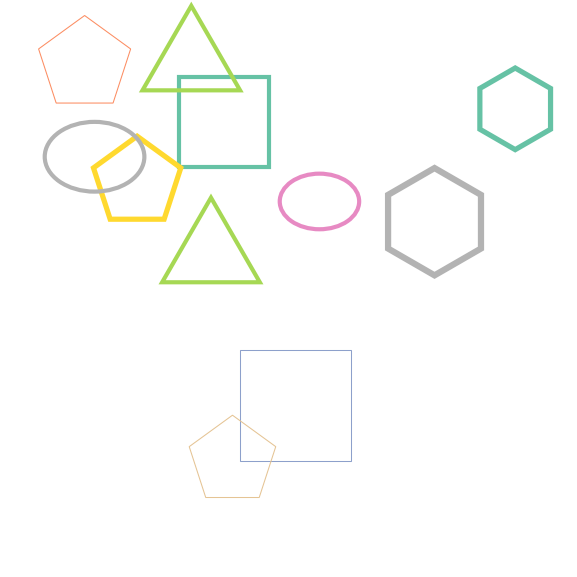[{"shape": "hexagon", "thickness": 2.5, "radius": 0.35, "center": [0.892, 0.811]}, {"shape": "square", "thickness": 2, "radius": 0.39, "center": [0.389, 0.787]}, {"shape": "pentagon", "thickness": 0.5, "radius": 0.42, "center": [0.147, 0.888]}, {"shape": "square", "thickness": 0.5, "radius": 0.48, "center": [0.512, 0.296]}, {"shape": "oval", "thickness": 2, "radius": 0.34, "center": [0.553, 0.65]}, {"shape": "triangle", "thickness": 2, "radius": 0.49, "center": [0.365, 0.559]}, {"shape": "triangle", "thickness": 2, "radius": 0.49, "center": [0.331, 0.891]}, {"shape": "pentagon", "thickness": 2.5, "radius": 0.4, "center": [0.237, 0.684]}, {"shape": "pentagon", "thickness": 0.5, "radius": 0.39, "center": [0.403, 0.201]}, {"shape": "hexagon", "thickness": 3, "radius": 0.46, "center": [0.752, 0.615]}, {"shape": "oval", "thickness": 2, "radius": 0.43, "center": [0.164, 0.728]}]